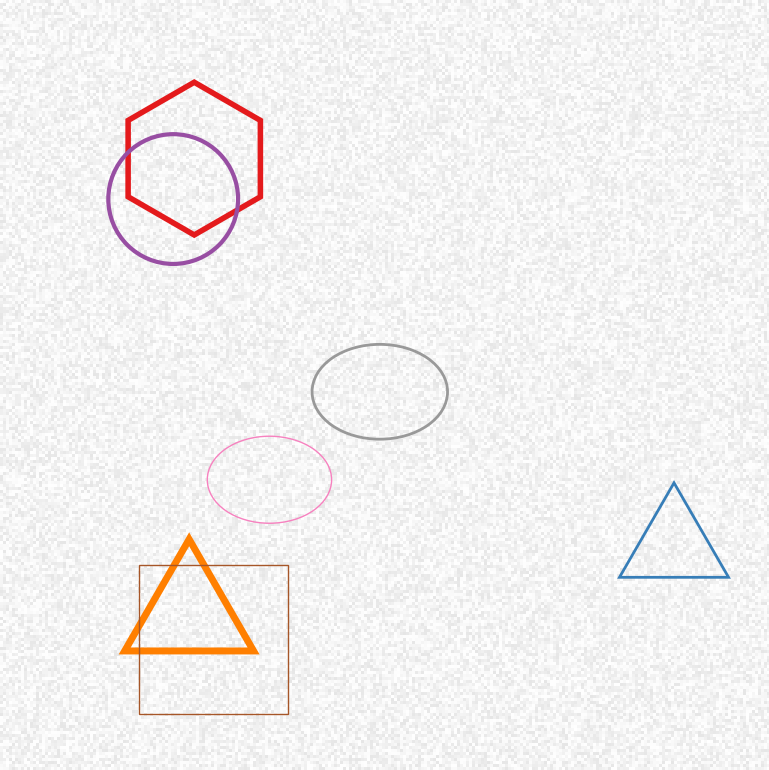[{"shape": "hexagon", "thickness": 2, "radius": 0.5, "center": [0.252, 0.794]}, {"shape": "triangle", "thickness": 1, "radius": 0.41, "center": [0.875, 0.291]}, {"shape": "circle", "thickness": 1.5, "radius": 0.42, "center": [0.225, 0.741]}, {"shape": "triangle", "thickness": 2.5, "radius": 0.48, "center": [0.246, 0.203]}, {"shape": "square", "thickness": 0.5, "radius": 0.48, "center": [0.277, 0.17]}, {"shape": "oval", "thickness": 0.5, "radius": 0.4, "center": [0.35, 0.377]}, {"shape": "oval", "thickness": 1, "radius": 0.44, "center": [0.493, 0.491]}]